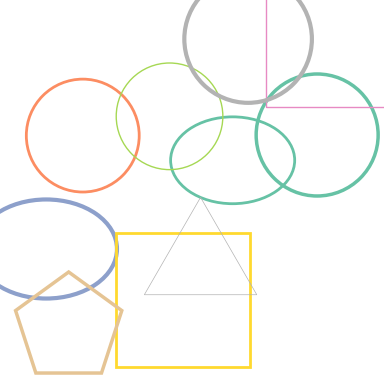[{"shape": "circle", "thickness": 2.5, "radius": 0.79, "center": [0.824, 0.649]}, {"shape": "oval", "thickness": 2, "radius": 0.81, "center": [0.604, 0.584]}, {"shape": "circle", "thickness": 2, "radius": 0.73, "center": [0.215, 0.648]}, {"shape": "oval", "thickness": 3, "radius": 0.92, "center": [0.12, 0.353]}, {"shape": "square", "thickness": 1, "radius": 0.86, "center": [0.863, 0.894]}, {"shape": "circle", "thickness": 1, "radius": 0.69, "center": [0.44, 0.698]}, {"shape": "square", "thickness": 2, "radius": 0.87, "center": [0.476, 0.22]}, {"shape": "pentagon", "thickness": 2.5, "radius": 0.73, "center": [0.178, 0.148]}, {"shape": "triangle", "thickness": 0.5, "radius": 0.84, "center": [0.521, 0.319]}, {"shape": "circle", "thickness": 3, "radius": 0.83, "center": [0.644, 0.899]}]